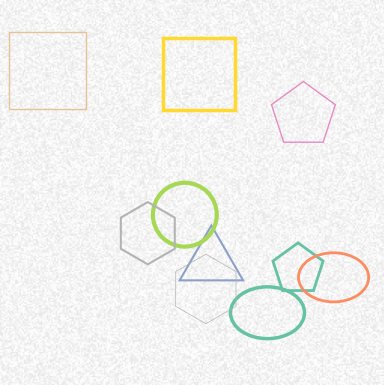[{"shape": "pentagon", "thickness": 2, "radius": 0.34, "center": [0.774, 0.301]}, {"shape": "oval", "thickness": 2.5, "radius": 0.48, "center": [0.695, 0.188]}, {"shape": "oval", "thickness": 2, "radius": 0.46, "center": [0.866, 0.28]}, {"shape": "triangle", "thickness": 1.5, "radius": 0.48, "center": [0.549, 0.319]}, {"shape": "pentagon", "thickness": 1, "radius": 0.44, "center": [0.788, 0.701]}, {"shape": "circle", "thickness": 3, "radius": 0.41, "center": [0.48, 0.442]}, {"shape": "square", "thickness": 2.5, "radius": 0.47, "center": [0.517, 0.808]}, {"shape": "square", "thickness": 1, "radius": 0.5, "center": [0.123, 0.817]}, {"shape": "hexagon", "thickness": 1.5, "radius": 0.4, "center": [0.384, 0.394]}, {"shape": "hexagon", "thickness": 0.5, "radius": 0.45, "center": [0.535, 0.249]}]